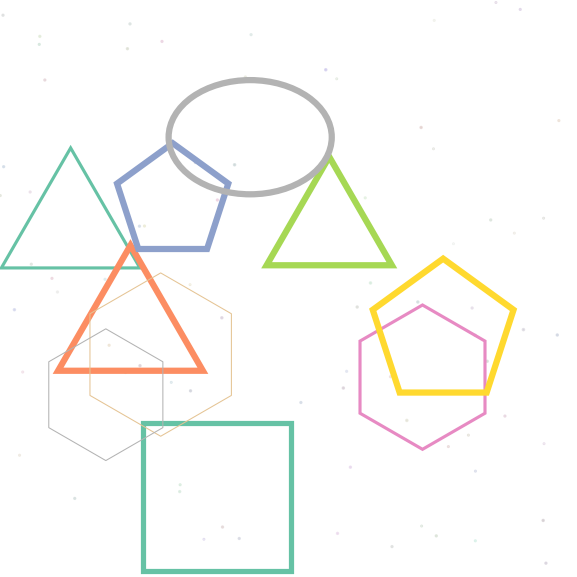[{"shape": "square", "thickness": 2.5, "radius": 0.64, "center": [0.375, 0.139]}, {"shape": "triangle", "thickness": 1.5, "radius": 0.69, "center": [0.122, 0.604]}, {"shape": "triangle", "thickness": 3, "radius": 0.72, "center": [0.226, 0.43]}, {"shape": "pentagon", "thickness": 3, "radius": 0.51, "center": [0.299, 0.65]}, {"shape": "hexagon", "thickness": 1.5, "radius": 0.62, "center": [0.732, 0.346]}, {"shape": "triangle", "thickness": 3, "radius": 0.63, "center": [0.57, 0.602]}, {"shape": "pentagon", "thickness": 3, "radius": 0.64, "center": [0.767, 0.423]}, {"shape": "hexagon", "thickness": 0.5, "radius": 0.71, "center": [0.278, 0.385]}, {"shape": "hexagon", "thickness": 0.5, "radius": 0.57, "center": [0.183, 0.316]}, {"shape": "oval", "thickness": 3, "radius": 0.71, "center": [0.433, 0.762]}]